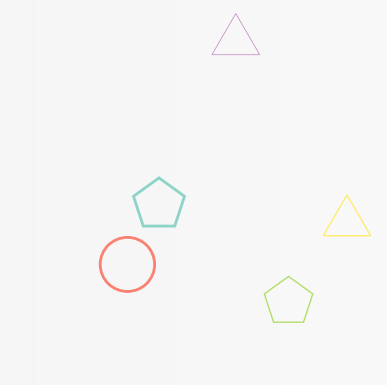[{"shape": "pentagon", "thickness": 2, "radius": 0.35, "center": [0.41, 0.469]}, {"shape": "circle", "thickness": 2, "radius": 0.35, "center": [0.329, 0.313]}, {"shape": "pentagon", "thickness": 1, "radius": 0.33, "center": [0.745, 0.216]}, {"shape": "triangle", "thickness": 0.5, "radius": 0.36, "center": [0.608, 0.893]}, {"shape": "triangle", "thickness": 1, "radius": 0.35, "center": [0.895, 0.423]}]